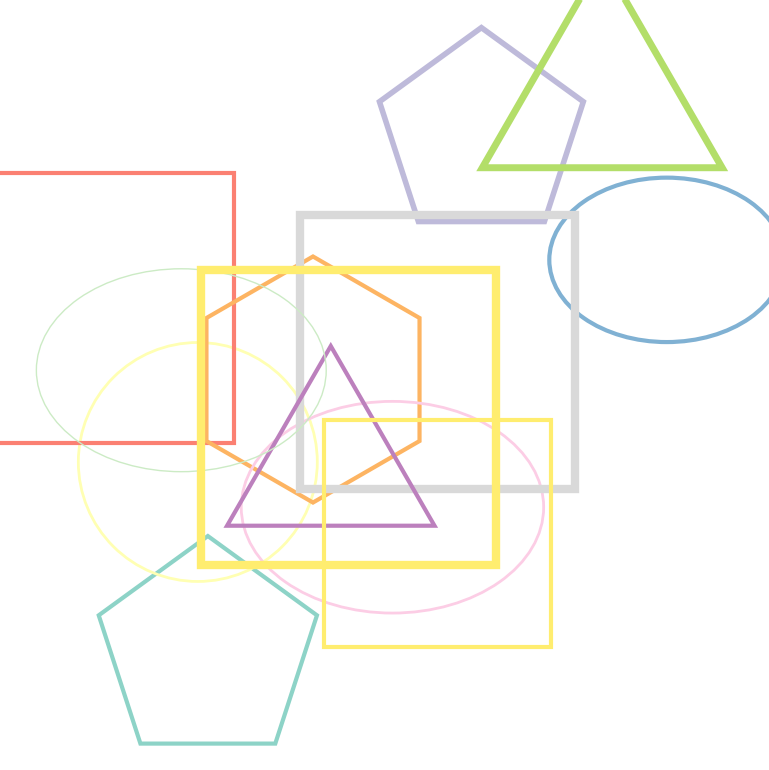[{"shape": "pentagon", "thickness": 1.5, "radius": 0.75, "center": [0.27, 0.155]}, {"shape": "circle", "thickness": 1, "radius": 0.78, "center": [0.257, 0.4]}, {"shape": "pentagon", "thickness": 2, "radius": 0.7, "center": [0.625, 0.825]}, {"shape": "square", "thickness": 1.5, "radius": 0.88, "center": [0.129, 0.6]}, {"shape": "oval", "thickness": 1.5, "radius": 0.76, "center": [0.866, 0.663]}, {"shape": "hexagon", "thickness": 1.5, "radius": 0.8, "center": [0.406, 0.507]}, {"shape": "triangle", "thickness": 2.5, "radius": 0.9, "center": [0.782, 0.872]}, {"shape": "oval", "thickness": 1, "radius": 0.98, "center": [0.51, 0.341]}, {"shape": "square", "thickness": 3, "radius": 0.89, "center": [0.568, 0.543]}, {"shape": "triangle", "thickness": 1.5, "radius": 0.78, "center": [0.43, 0.395]}, {"shape": "oval", "thickness": 0.5, "radius": 0.94, "center": [0.235, 0.519]}, {"shape": "square", "thickness": 3, "radius": 0.96, "center": [0.453, 0.457]}, {"shape": "square", "thickness": 1.5, "radius": 0.74, "center": [0.568, 0.307]}]